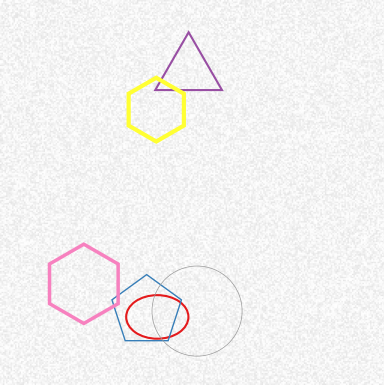[{"shape": "oval", "thickness": 1.5, "radius": 0.4, "center": [0.409, 0.177]}, {"shape": "pentagon", "thickness": 1, "radius": 0.47, "center": [0.381, 0.192]}, {"shape": "triangle", "thickness": 1.5, "radius": 0.5, "center": [0.49, 0.816]}, {"shape": "hexagon", "thickness": 3, "radius": 0.41, "center": [0.406, 0.715]}, {"shape": "hexagon", "thickness": 2.5, "radius": 0.51, "center": [0.218, 0.263]}, {"shape": "circle", "thickness": 0.5, "radius": 0.59, "center": [0.512, 0.192]}]